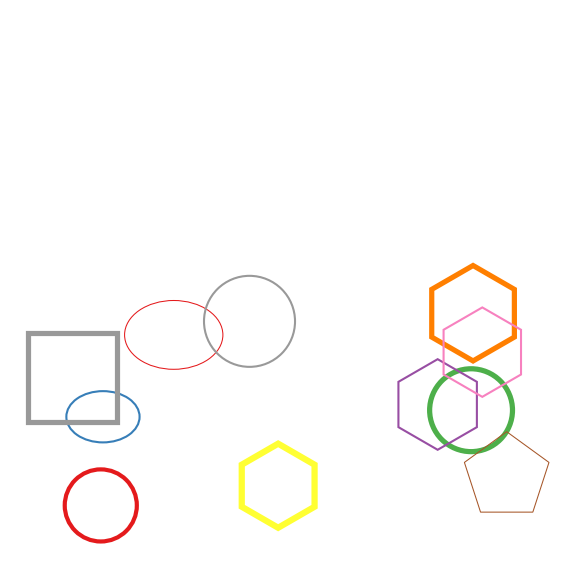[{"shape": "circle", "thickness": 2, "radius": 0.31, "center": [0.175, 0.124]}, {"shape": "oval", "thickness": 0.5, "radius": 0.43, "center": [0.301, 0.419]}, {"shape": "oval", "thickness": 1, "radius": 0.32, "center": [0.178, 0.277]}, {"shape": "circle", "thickness": 2.5, "radius": 0.36, "center": [0.816, 0.289]}, {"shape": "hexagon", "thickness": 1, "radius": 0.39, "center": [0.758, 0.299]}, {"shape": "hexagon", "thickness": 2.5, "radius": 0.41, "center": [0.819, 0.457]}, {"shape": "hexagon", "thickness": 3, "radius": 0.36, "center": [0.482, 0.158]}, {"shape": "pentagon", "thickness": 0.5, "radius": 0.38, "center": [0.877, 0.175]}, {"shape": "hexagon", "thickness": 1, "radius": 0.39, "center": [0.835, 0.389]}, {"shape": "square", "thickness": 2.5, "radius": 0.38, "center": [0.125, 0.345]}, {"shape": "circle", "thickness": 1, "radius": 0.39, "center": [0.432, 0.443]}]